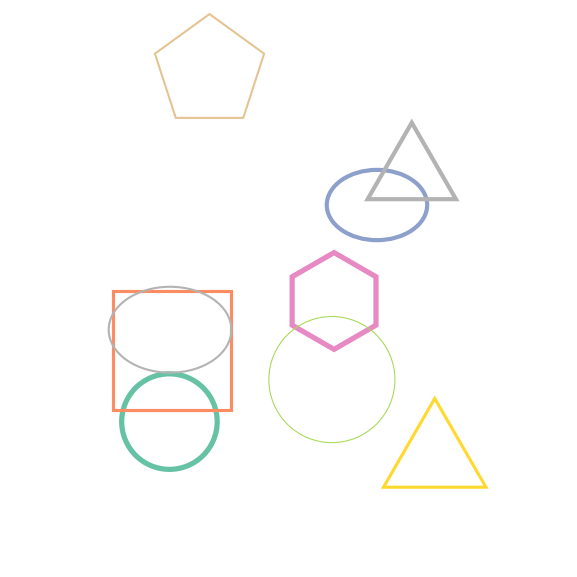[{"shape": "circle", "thickness": 2.5, "radius": 0.41, "center": [0.293, 0.269]}, {"shape": "square", "thickness": 1.5, "radius": 0.51, "center": [0.298, 0.392]}, {"shape": "oval", "thickness": 2, "radius": 0.43, "center": [0.653, 0.644]}, {"shape": "hexagon", "thickness": 2.5, "radius": 0.42, "center": [0.578, 0.478]}, {"shape": "circle", "thickness": 0.5, "radius": 0.55, "center": [0.575, 0.342]}, {"shape": "triangle", "thickness": 1.5, "radius": 0.51, "center": [0.753, 0.207]}, {"shape": "pentagon", "thickness": 1, "radius": 0.5, "center": [0.363, 0.875]}, {"shape": "oval", "thickness": 1, "radius": 0.53, "center": [0.294, 0.428]}, {"shape": "triangle", "thickness": 2, "radius": 0.44, "center": [0.713, 0.698]}]